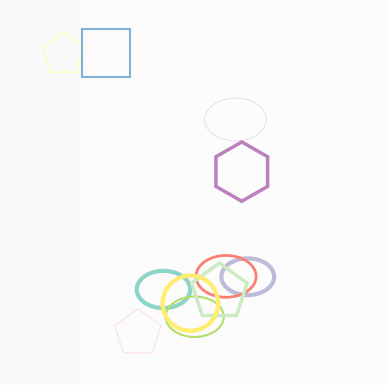[{"shape": "oval", "thickness": 3, "radius": 0.35, "center": [0.422, 0.248]}, {"shape": "pentagon", "thickness": 1, "radius": 0.29, "center": [0.163, 0.859]}, {"shape": "oval", "thickness": 3, "radius": 0.34, "center": [0.639, 0.281]}, {"shape": "oval", "thickness": 2, "radius": 0.39, "center": [0.583, 0.282]}, {"shape": "square", "thickness": 1.5, "radius": 0.31, "center": [0.273, 0.863]}, {"shape": "oval", "thickness": 1.5, "radius": 0.37, "center": [0.502, 0.177]}, {"shape": "pentagon", "thickness": 0.5, "radius": 0.32, "center": [0.356, 0.135]}, {"shape": "oval", "thickness": 0.5, "radius": 0.4, "center": [0.608, 0.69]}, {"shape": "hexagon", "thickness": 2.5, "radius": 0.39, "center": [0.624, 0.554]}, {"shape": "pentagon", "thickness": 2.5, "radius": 0.38, "center": [0.566, 0.241]}, {"shape": "circle", "thickness": 3, "radius": 0.36, "center": [0.491, 0.212]}]